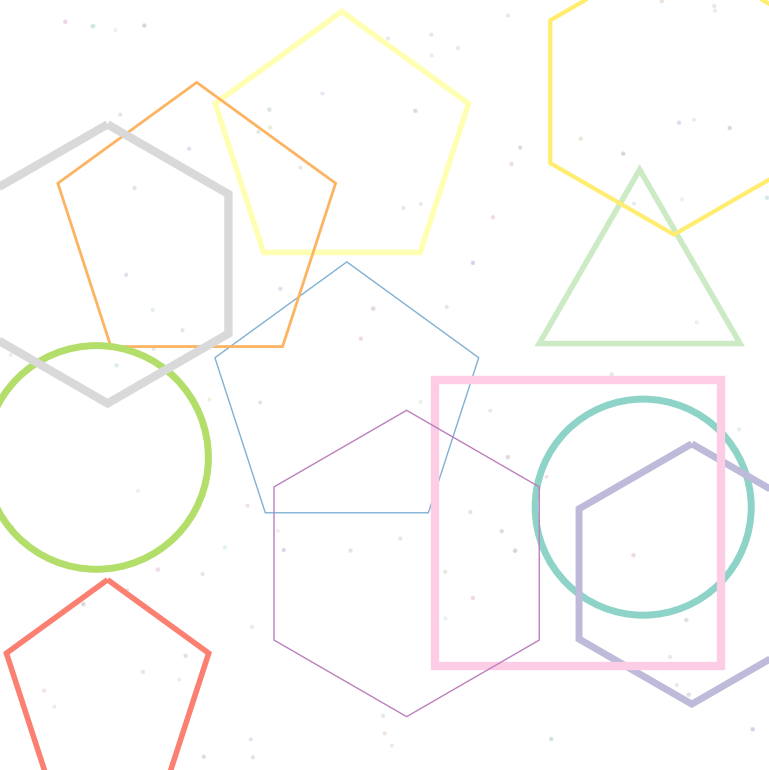[{"shape": "circle", "thickness": 2.5, "radius": 0.7, "center": [0.835, 0.341]}, {"shape": "pentagon", "thickness": 2, "radius": 0.86, "center": [0.444, 0.812]}, {"shape": "hexagon", "thickness": 2.5, "radius": 0.85, "center": [0.898, 0.255]}, {"shape": "pentagon", "thickness": 2, "radius": 0.69, "center": [0.14, 0.109]}, {"shape": "pentagon", "thickness": 0.5, "radius": 0.9, "center": [0.45, 0.48]}, {"shape": "pentagon", "thickness": 1, "radius": 0.95, "center": [0.255, 0.703]}, {"shape": "circle", "thickness": 2.5, "radius": 0.73, "center": [0.125, 0.406]}, {"shape": "square", "thickness": 3, "radius": 0.93, "center": [0.75, 0.321]}, {"shape": "hexagon", "thickness": 3, "radius": 0.91, "center": [0.14, 0.657]}, {"shape": "hexagon", "thickness": 0.5, "radius": 0.99, "center": [0.528, 0.268]}, {"shape": "triangle", "thickness": 2, "radius": 0.75, "center": [0.831, 0.629]}, {"shape": "hexagon", "thickness": 1.5, "radius": 0.93, "center": [0.875, 0.881]}]